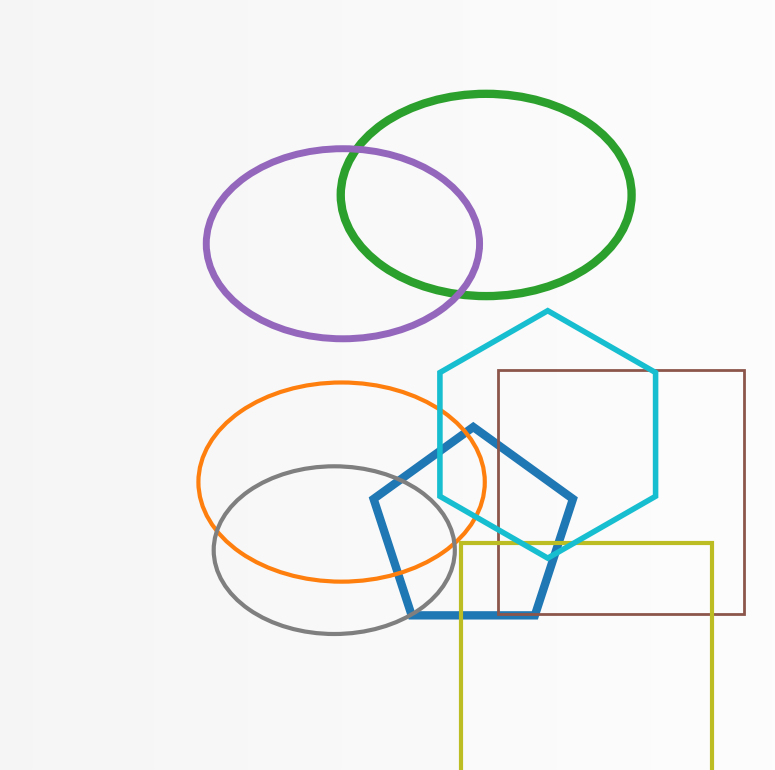[{"shape": "pentagon", "thickness": 3, "radius": 0.68, "center": [0.611, 0.31]}, {"shape": "oval", "thickness": 1.5, "radius": 0.92, "center": [0.441, 0.374]}, {"shape": "oval", "thickness": 3, "radius": 0.94, "center": [0.627, 0.747]}, {"shape": "oval", "thickness": 2.5, "radius": 0.88, "center": [0.442, 0.683]}, {"shape": "square", "thickness": 1, "radius": 0.79, "center": [0.801, 0.361]}, {"shape": "oval", "thickness": 1.5, "radius": 0.78, "center": [0.431, 0.286]}, {"shape": "square", "thickness": 1.5, "radius": 0.81, "center": [0.757, 0.132]}, {"shape": "hexagon", "thickness": 2, "radius": 0.8, "center": [0.707, 0.436]}]